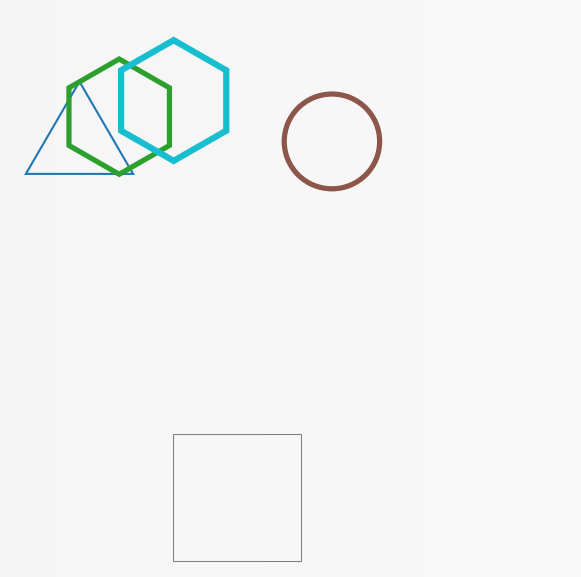[{"shape": "triangle", "thickness": 1, "radius": 0.53, "center": [0.137, 0.751]}, {"shape": "hexagon", "thickness": 2.5, "radius": 0.5, "center": [0.205, 0.797]}, {"shape": "circle", "thickness": 2.5, "radius": 0.41, "center": [0.571, 0.754]}, {"shape": "square", "thickness": 0.5, "radius": 0.55, "center": [0.407, 0.137]}, {"shape": "hexagon", "thickness": 3, "radius": 0.52, "center": [0.299, 0.825]}]